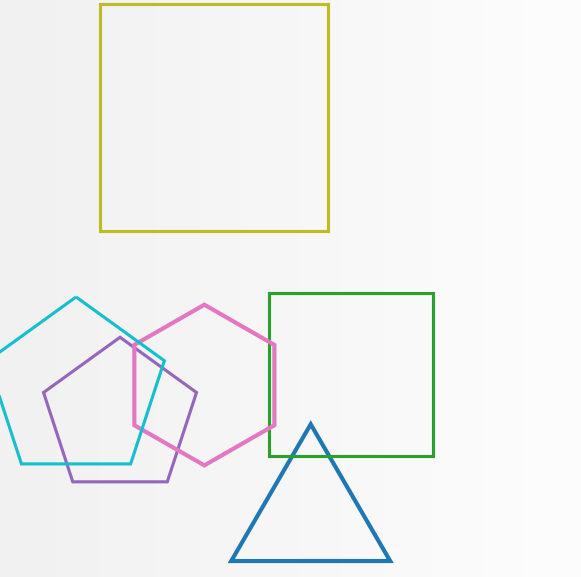[{"shape": "triangle", "thickness": 2, "radius": 0.79, "center": [0.535, 0.107]}, {"shape": "square", "thickness": 1.5, "radius": 0.71, "center": [0.603, 0.351]}, {"shape": "pentagon", "thickness": 1.5, "radius": 0.69, "center": [0.206, 0.277]}, {"shape": "hexagon", "thickness": 2, "radius": 0.7, "center": [0.352, 0.332]}, {"shape": "square", "thickness": 1.5, "radius": 0.98, "center": [0.368, 0.795]}, {"shape": "pentagon", "thickness": 1.5, "radius": 0.8, "center": [0.131, 0.325]}]